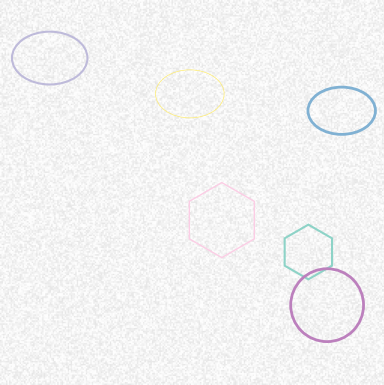[{"shape": "hexagon", "thickness": 1.5, "radius": 0.36, "center": [0.801, 0.345]}, {"shape": "oval", "thickness": 1.5, "radius": 0.49, "center": [0.129, 0.849]}, {"shape": "oval", "thickness": 2, "radius": 0.44, "center": [0.888, 0.712]}, {"shape": "hexagon", "thickness": 1, "radius": 0.49, "center": [0.576, 0.428]}, {"shape": "circle", "thickness": 2, "radius": 0.47, "center": [0.85, 0.207]}, {"shape": "oval", "thickness": 0.5, "radius": 0.45, "center": [0.493, 0.756]}]